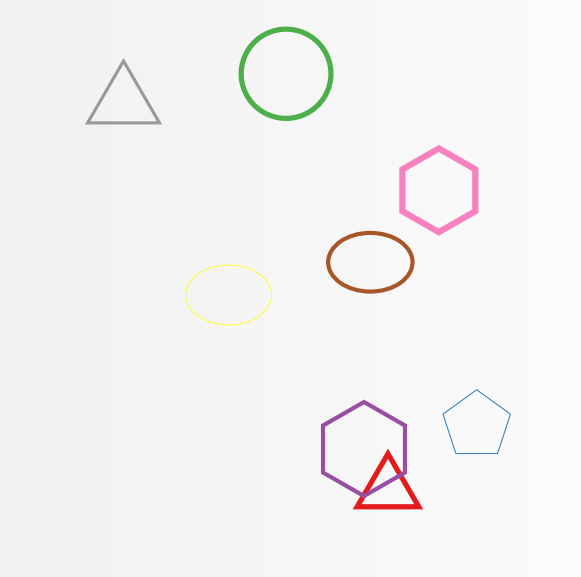[{"shape": "triangle", "thickness": 2.5, "radius": 0.31, "center": [0.667, 0.152]}, {"shape": "pentagon", "thickness": 0.5, "radius": 0.31, "center": [0.82, 0.263]}, {"shape": "circle", "thickness": 2.5, "radius": 0.39, "center": [0.492, 0.871]}, {"shape": "hexagon", "thickness": 2, "radius": 0.41, "center": [0.626, 0.222]}, {"shape": "oval", "thickness": 0.5, "radius": 0.37, "center": [0.393, 0.488]}, {"shape": "oval", "thickness": 2, "radius": 0.36, "center": [0.637, 0.545]}, {"shape": "hexagon", "thickness": 3, "radius": 0.36, "center": [0.755, 0.67]}, {"shape": "triangle", "thickness": 1.5, "radius": 0.36, "center": [0.213, 0.822]}]